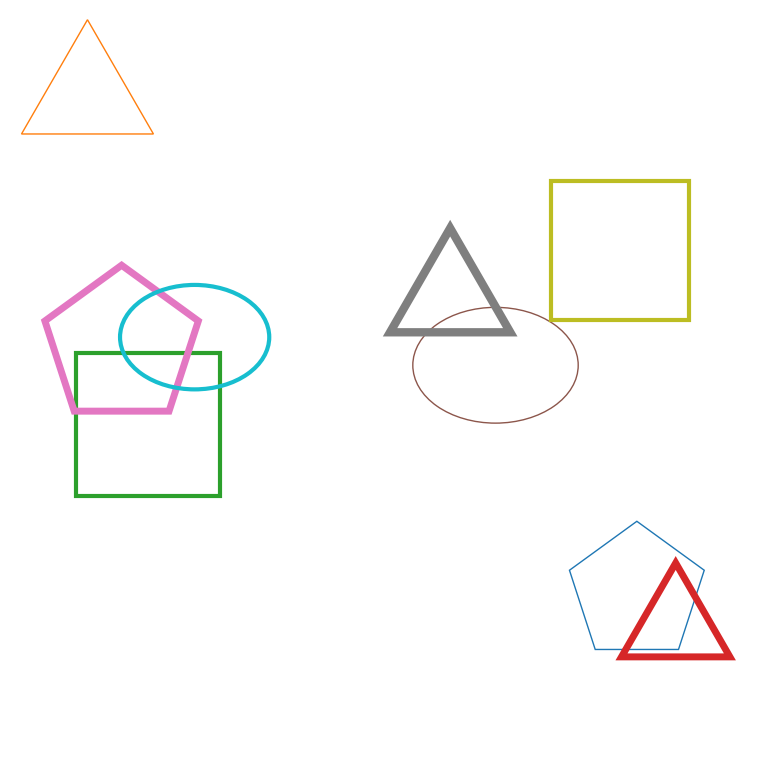[{"shape": "pentagon", "thickness": 0.5, "radius": 0.46, "center": [0.827, 0.231]}, {"shape": "triangle", "thickness": 0.5, "radius": 0.49, "center": [0.114, 0.875]}, {"shape": "square", "thickness": 1.5, "radius": 0.47, "center": [0.192, 0.449]}, {"shape": "triangle", "thickness": 2.5, "radius": 0.41, "center": [0.878, 0.188]}, {"shape": "oval", "thickness": 0.5, "radius": 0.54, "center": [0.644, 0.526]}, {"shape": "pentagon", "thickness": 2.5, "radius": 0.52, "center": [0.158, 0.551]}, {"shape": "triangle", "thickness": 3, "radius": 0.45, "center": [0.585, 0.614]}, {"shape": "square", "thickness": 1.5, "radius": 0.45, "center": [0.805, 0.675]}, {"shape": "oval", "thickness": 1.5, "radius": 0.48, "center": [0.253, 0.562]}]